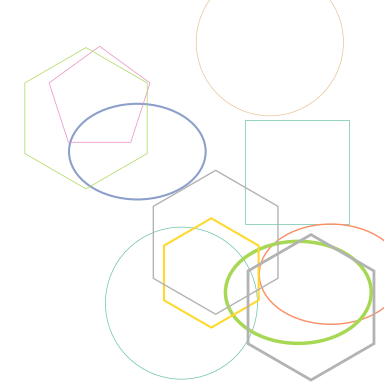[{"shape": "square", "thickness": 0.5, "radius": 0.68, "center": [0.771, 0.552]}, {"shape": "circle", "thickness": 0.5, "radius": 0.99, "center": [0.471, 0.213]}, {"shape": "oval", "thickness": 1, "radius": 0.93, "center": [0.859, 0.288]}, {"shape": "oval", "thickness": 1.5, "radius": 0.89, "center": [0.357, 0.606]}, {"shape": "pentagon", "thickness": 0.5, "radius": 0.69, "center": [0.259, 0.742]}, {"shape": "oval", "thickness": 2.5, "radius": 0.95, "center": [0.775, 0.241]}, {"shape": "hexagon", "thickness": 0.5, "radius": 0.92, "center": [0.223, 0.693]}, {"shape": "hexagon", "thickness": 1.5, "radius": 0.71, "center": [0.549, 0.291]}, {"shape": "circle", "thickness": 0.5, "radius": 0.96, "center": [0.701, 0.89]}, {"shape": "hexagon", "thickness": 2, "radius": 0.94, "center": [0.808, 0.202]}, {"shape": "hexagon", "thickness": 1, "radius": 0.93, "center": [0.56, 0.371]}]